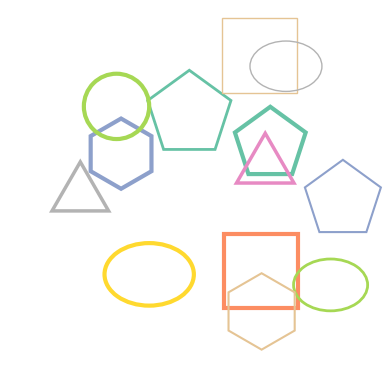[{"shape": "pentagon", "thickness": 3, "radius": 0.48, "center": [0.702, 0.626]}, {"shape": "pentagon", "thickness": 2, "radius": 0.57, "center": [0.492, 0.704]}, {"shape": "square", "thickness": 3, "radius": 0.48, "center": [0.678, 0.295]}, {"shape": "pentagon", "thickness": 1.5, "radius": 0.52, "center": [0.891, 0.481]}, {"shape": "hexagon", "thickness": 3, "radius": 0.46, "center": [0.314, 0.601]}, {"shape": "triangle", "thickness": 2.5, "radius": 0.43, "center": [0.689, 0.568]}, {"shape": "oval", "thickness": 2, "radius": 0.48, "center": [0.859, 0.26]}, {"shape": "circle", "thickness": 3, "radius": 0.42, "center": [0.303, 0.724]}, {"shape": "oval", "thickness": 3, "radius": 0.58, "center": [0.388, 0.287]}, {"shape": "hexagon", "thickness": 1.5, "radius": 0.5, "center": [0.679, 0.191]}, {"shape": "square", "thickness": 1, "radius": 0.49, "center": [0.674, 0.857]}, {"shape": "triangle", "thickness": 2.5, "radius": 0.42, "center": [0.209, 0.495]}, {"shape": "oval", "thickness": 1, "radius": 0.47, "center": [0.743, 0.828]}]